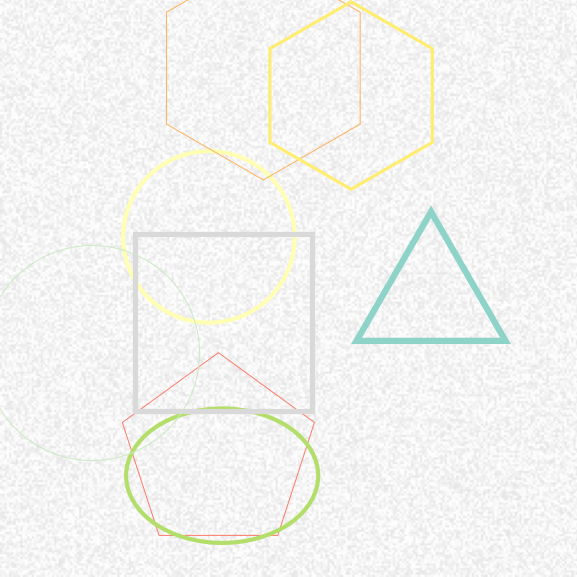[{"shape": "triangle", "thickness": 3, "radius": 0.74, "center": [0.746, 0.483]}, {"shape": "circle", "thickness": 2, "radius": 0.74, "center": [0.362, 0.589]}, {"shape": "pentagon", "thickness": 0.5, "radius": 0.87, "center": [0.378, 0.214]}, {"shape": "hexagon", "thickness": 0.5, "radius": 0.97, "center": [0.456, 0.881]}, {"shape": "oval", "thickness": 2, "radius": 0.83, "center": [0.385, 0.175]}, {"shape": "square", "thickness": 2.5, "radius": 0.77, "center": [0.387, 0.44]}, {"shape": "circle", "thickness": 0.5, "radius": 0.93, "center": [0.159, 0.388]}, {"shape": "hexagon", "thickness": 1.5, "radius": 0.81, "center": [0.608, 0.834]}]